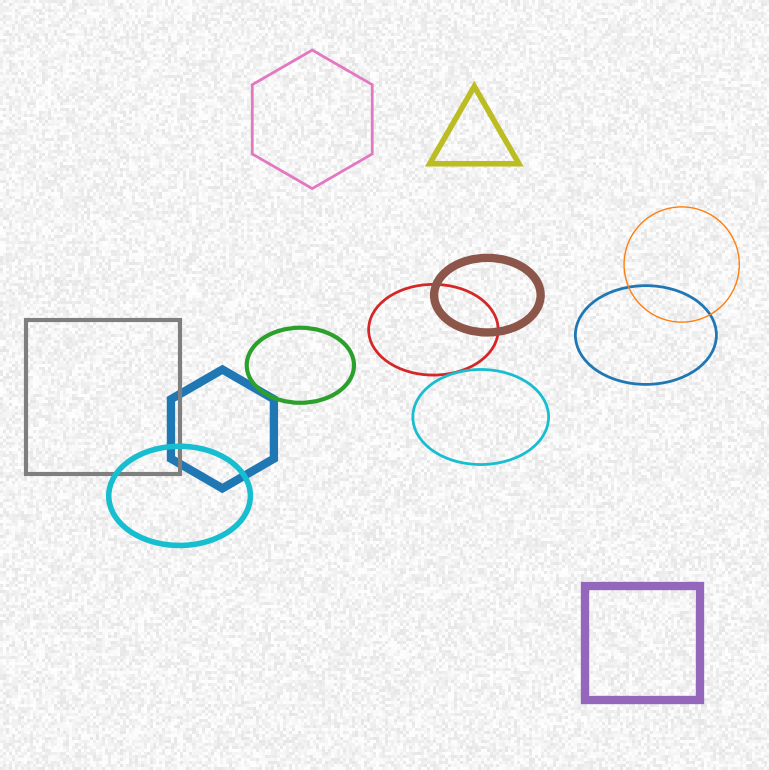[{"shape": "oval", "thickness": 1, "radius": 0.46, "center": [0.839, 0.565]}, {"shape": "hexagon", "thickness": 3, "radius": 0.39, "center": [0.289, 0.443]}, {"shape": "circle", "thickness": 0.5, "radius": 0.37, "center": [0.885, 0.656]}, {"shape": "oval", "thickness": 1.5, "radius": 0.35, "center": [0.39, 0.526]}, {"shape": "oval", "thickness": 1, "radius": 0.42, "center": [0.563, 0.572]}, {"shape": "square", "thickness": 3, "radius": 0.37, "center": [0.834, 0.165]}, {"shape": "oval", "thickness": 3, "radius": 0.35, "center": [0.633, 0.617]}, {"shape": "hexagon", "thickness": 1, "radius": 0.45, "center": [0.406, 0.845]}, {"shape": "square", "thickness": 1.5, "radius": 0.5, "center": [0.134, 0.484]}, {"shape": "triangle", "thickness": 2, "radius": 0.33, "center": [0.616, 0.821]}, {"shape": "oval", "thickness": 2, "radius": 0.46, "center": [0.233, 0.356]}, {"shape": "oval", "thickness": 1, "radius": 0.44, "center": [0.624, 0.458]}]